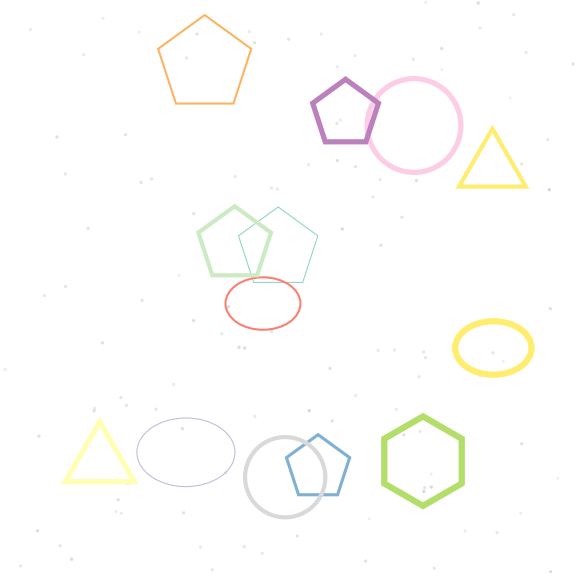[{"shape": "pentagon", "thickness": 0.5, "radius": 0.36, "center": [0.482, 0.569]}, {"shape": "triangle", "thickness": 2.5, "radius": 0.35, "center": [0.173, 0.2]}, {"shape": "oval", "thickness": 0.5, "radius": 0.42, "center": [0.322, 0.216]}, {"shape": "oval", "thickness": 1, "radius": 0.32, "center": [0.455, 0.474]}, {"shape": "pentagon", "thickness": 1.5, "radius": 0.29, "center": [0.551, 0.189]}, {"shape": "pentagon", "thickness": 1, "radius": 0.42, "center": [0.354, 0.888]}, {"shape": "hexagon", "thickness": 3, "radius": 0.39, "center": [0.732, 0.201]}, {"shape": "circle", "thickness": 2.5, "radius": 0.41, "center": [0.717, 0.782]}, {"shape": "circle", "thickness": 2, "radius": 0.35, "center": [0.494, 0.173]}, {"shape": "pentagon", "thickness": 2.5, "radius": 0.3, "center": [0.598, 0.802]}, {"shape": "pentagon", "thickness": 2, "radius": 0.33, "center": [0.406, 0.576]}, {"shape": "oval", "thickness": 3, "radius": 0.33, "center": [0.854, 0.397]}, {"shape": "triangle", "thickness": 2, "radius": 0.33, "center": [0.853, 0.709]}]